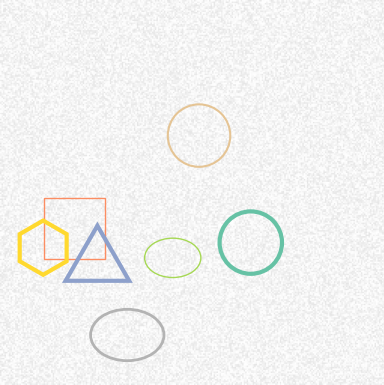[{"shape": "circle", "thickness": 3, "radius": 0.41, "center": [0.651, 0.37]}, {"shape": "square", "thickness": 1, "radius": 0.4, "center": [0.193, 0.406]}, {"shape": "triangle", "thickness": 3, "radius": 0.48, "center": [0.253, 0.318]}, {"shape": "oval", "thickness": 1, "radius": 0.37, "center": [0.449, 0.33]}, {"shape": "hexagon", "thickness": 3, "radius": 0.35, "center": [0.112, 0.357]}, {"shape": "circle", "thickness": 1.5, "radius": 0.41, "center": [0.517, 0.648]}, {"shape": "oval", "thickness": 2, "radius": 0.48, "center": [0.331, 0.13]}]